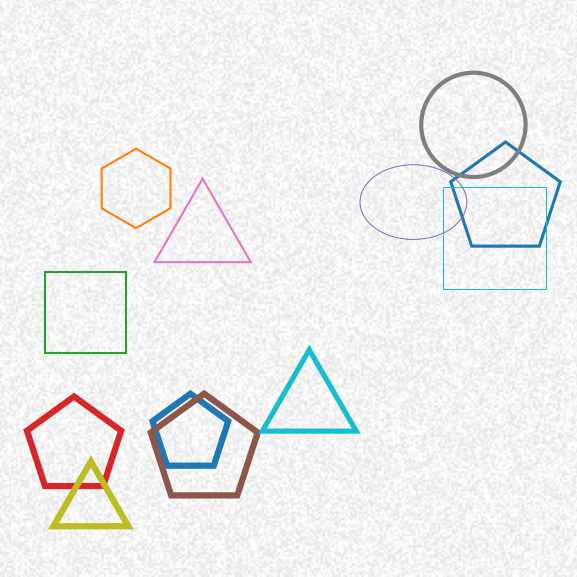[{"shape": "pentagon", "thickness": 1.5, "radius": 0.5, "center": [0.875, 0.654]}, {"shape": "pentagon", "thickness": 3, "radius": 0.34, "center": [0.33, 0.248]}, {"shape": "hexagon", "thickness": 1, "radius": 0.34, "center": [0.236, 0.673]}, {"shape": "square", "thickness": 1, "radius": 0.35, "center": [0.148, 0.459]}, {"shape": "pentagon", "thickness": 3, "radius": 0.43, "center": [0.128, 0.227]}, {"shape": "oval", "thickness": 0.5, "radius": 0.46, "center": [0.716, 0.649]}, {"shape": "pentagon", "thickness": 3, "radius": 0.49, "center": [0.354, 0.22]}, {"shape": "triangle", "thickness": 1, "radius": 0.48, "center": [0.351, 0.593]}, {"shape": "circle", "thickness": 2, "radius": 0.45, "center": [0.82, 0.783]}, {"shape": "triangle", "thickness": 3, "radius": 0.37, "center": [0.157, 0.125]}, {"shape": "square", "thickness": 0.5, "radius": 0.44, "center": [0.856, 0.587]}, {"shape": "triangle", "thickness": 2.5, "radius": 0.47, "center": [0.536, 0.3]}]